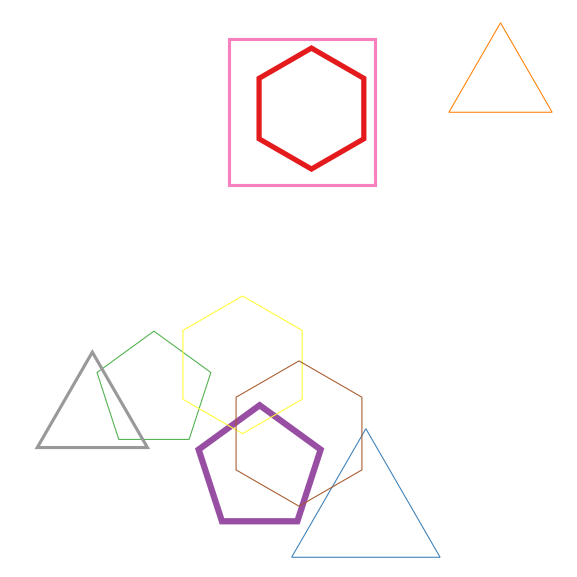[{"shape": "hexagon", "thickness": 2.5, "radius": 0.52, "center": [0.539, 0.811]}, {"shape": "triangle", "thickness": 0.5, "radius": 0.74, "center": [0.634, 0.108]}, {"shape": "pentagon", "thickness": 0.5, "radius": 0.52, "center": [0.267, 0.322]}, {"shape": "pentagon", "thickness": 3, "radius": 0.56, "center": [0.45, 0.186]}, {"shape": "triangle", "thickness": 0.5, "radius": 0.52, "center": [0.867, 0.856]}, {"shape": "hexagon", "thickness": 0.5, "radius": 0.6, "center": [0.42, 0.367]}, {"shape": "hexagon", "thickness": 0.5, "radius": 0.63, "center": [0.518, 0.248]}, {"shape": "square", "thickness": 1.5, "radius": 0.63, "center": [0.523, 0.805]}, {"shape": "triangle", "thickness": 1.5, "radius": 0.55, "center": [0.16, 0.279]}]